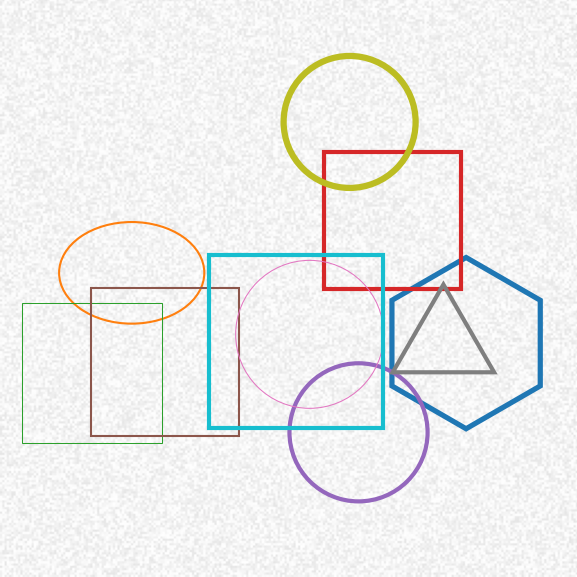[{"shape": "hexagon", "thickness": 2.5, "radius": 0.74, "center": [0.807, 0.405]}, {"shape": "oval", "thickness": 1, "radius": 0.63, "center": [0.228, 0.527]}, {"shape": "square", "thickness": 0.5, "radius": 0.6, "center": [0.159, 0.353]}, {"shape": "square", "thickness": 2, "radius": 0.59, "center": [0.679, 0.617]}, {"shape": "circle", "thickness": 2, "radius": 0.6, "center": [0.621, 0.251]}, {"shape": "square", "thickness": 1, "radius": 0.64, "center": [0.286, 0.372]}, {"shape": "circle", "thickness": 0.5, "radius": 0.64, "center": [0.536, 0.42]}, {"shape": "triangle", "thickness": 2, "radius": 0.51, "center": [0.768, 0.405]}, {"shape": "circle", "thickness": 3, "radius": 0.57, "center": [0.605, 0.788]}, {"shape": "square", "thickness": 2, "radius": 0.75, "center": [0.513, 0.408]}]